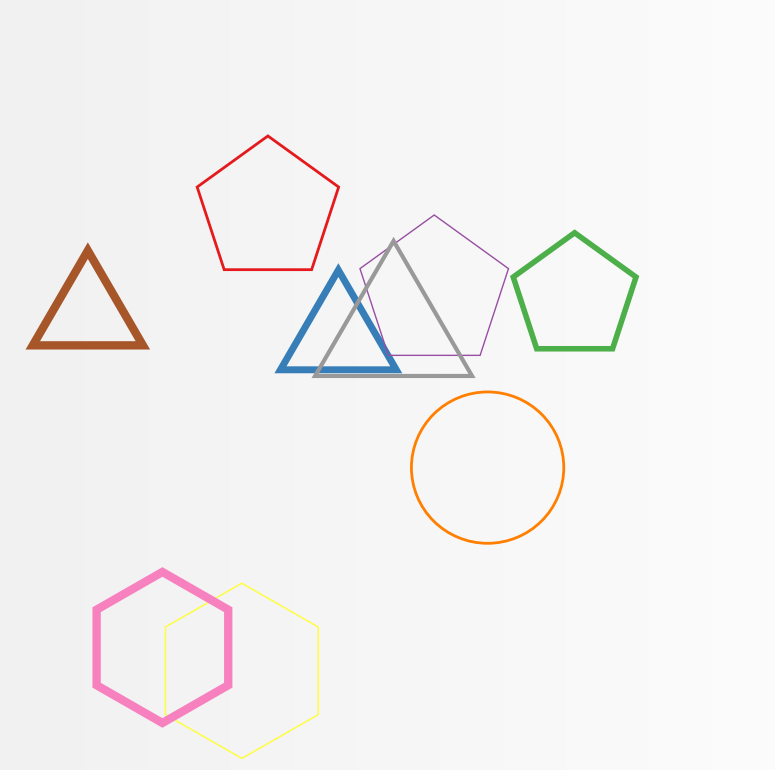[{"shape": "pentagon", "thickness": 1, "radius": 0.48, "center": [0.346, 0.727]}, {"shape": "triangle", "thickness": 2.5, "radius": 0.43, "center": [0.437, 0.563]}, {"shape": "pentagon", "thickness": 2, "radius": 0.42, "center": [0.741, 0.614]}, {"shape": "pentagon", "thickness": 0.5, "radius": 0.5, "center": [0.56, 0.62]}, {"shape": "circle", "thickness": 1, "radius": 0.49, "center": [0.629, 0.393]}, {"shape": "hexagon", "thickness": 0.5, "radius": 0.57, "center": [0.312, 0.129]}, {"shape": "triangle", "thickness": 3, "radius": 0.41, "center": [0.113, 0.592]}, {"shape": "hexagon", "thickness": 3, "radius": 0.49, "center": [0.21, 0.159]}, {"shape": "triangle", "thickness": 1.5, "radius": 0.58, "center": [0.508, 0.57]}]